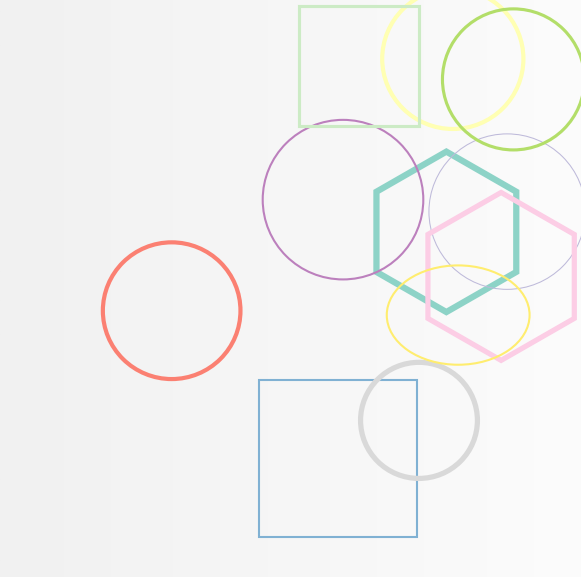[{"shape": "hexagon", "thickness": 3, "radius": 0.69, "center": [0.768, 0.598]}, {"shape": "circle", "thickness": 2, "radius": 0.61, "center": [0.779, 0.897]}, {"shape": "circle", "thickness": 0.5, "radius": 0.67, "center": [0.873, 0.633]}, {"shape": "circle", "thickness": 2, "radius": 0.59, "center": [0.295, 0.461]}, {"shape": "square", "thickness": 1, "radius": 0.68, "center": [0.582, 0.205]}, {"shape": "circle", "thickness": 1.5, "radius": 0.61, "center": [0.883, 0.862]}, {"shape": "hexagon", "thickness": 2.5, "radius": 0.73, "center": [0.862, 0.52]}, {"shape": "circle", "thickness": 2.5, "radius": 0.5, "center": [0.721, 0.271]}, {"shape": "circle", "thickness": 1, "radius": 0.69, "center": [0.59, 0.653]}, {"shape": "square", "thickness": 1.5, "radius": 0.52, "center": [0.618, 0.885]}, {"shape": "oval", "thickness": 1, "radius": 0.61, "center": [0.788, 0.454]}]